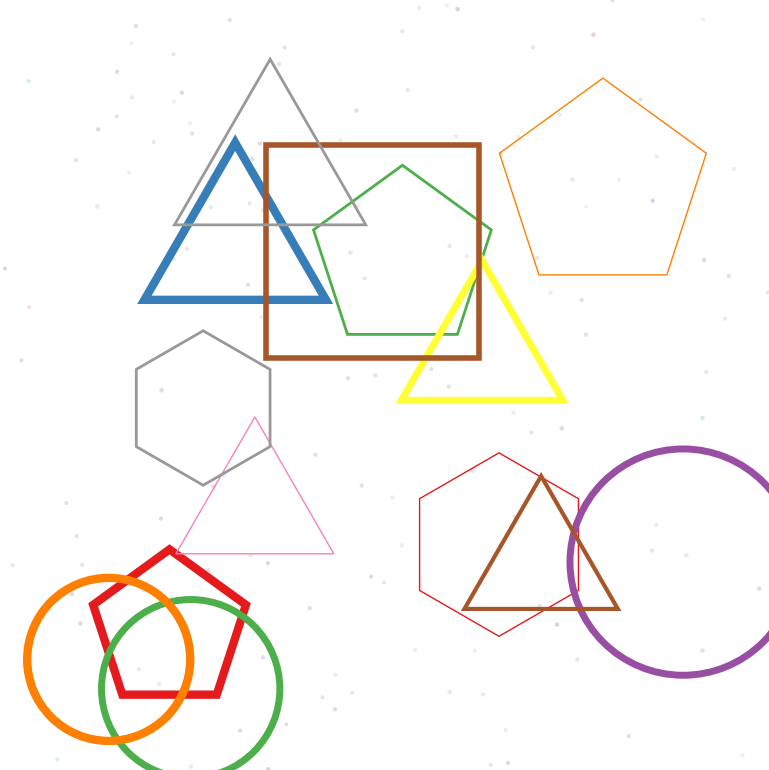[{"shape": "pentagon", "thickness": 3, "radius": 0.52, "center": [0.22, 0.182]}, {"shape": "hexagon", "thickness": 0.5, "radius": 0.6, "center": [0.648, 0.293]}, {"shape": "triangle", "thickness": 3, "radius": 0.68, "center": [0.305, 0.679]}, {"shape": "circle", "thickness": 2.5, "radius": 0.58, "center": [0.248, 0.106]}, {"shape": "pentagon", "thickness": 1, "radius": 0.61, "center": [0.523, 0.664]}, {"shape": "circle", "thickness": 2.5, "radius": 0.73, "center": [0.887, 0.27]}, {"shape": "circle", "thickness": 3, "radius": 0.53, "center": [0.141, 0.144]}, {"shape": "pentagon", "thickness": 0.5, "radius": 0.71, "center": [0.783, 0.757]}, {"shape": "triangle", "thickness": 2.5, "radius": 0.61, "center": [0.626, 0.541]}, {"shape": "square", "thickness": 2, "radius": 0.69, "center": [0.484, 0.673]}, {"shape": "triangle", "thickness": 1.5, "radius": 0.58, "center": [0.703, 0.267]}, {"shape": "triangle", "thickness": 0.5, "radius": 0.59, "center": [0.331, 0.34]}, {"shape": "triangle", "thickness": 1, "radius": 0.72, "center": [0.351, 0.78]}, {"shape": "hexagon", "thickness": 1, "radius": 0.5, "center": [0.264, 0.47]}]